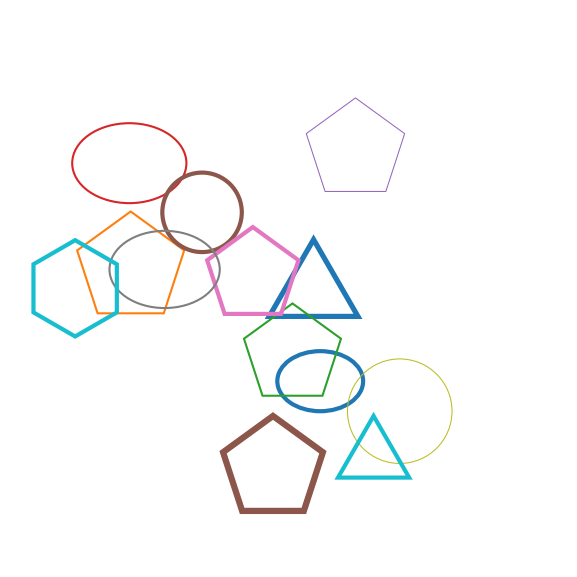[{"shape": "triangle", "thickness": 2.5, "radius": 0.44, "center": [0.543, 0.496]}, {"shape": "oval", "thickness": 2, "radius": 0.37, "center": [0.554, 0.339]}, {"shape": "pentagon", "thickness": 1, "radius": 0.49, "center": [0.226, 0.535]}, {"shape": "pentagon", "thickness": 1, "radius": 0.44, "center": [0.506, 0.385]}, {"shape": "oval", "thickness": 1, "radius": 0.49, "center": [0.224, 0.717]}, {"shape": "pentagon", "thickness": 0.5, "radius": 0.45, "center": [0.616, 0.74]}, {"shape": "pentagon", "thickness": 3, "radius": 0.45, "center": [0.473, 0.188]}, {"shape": "circle", "thickness": 2, "radius": 0.34, "center": [0.35, 0.631]}, {"shape": "pentagon", "thickness": 2, "radius": 0.42, "center": [0.438, 0.523]}, {"shape": "oval", "thickness": 1, "radius": 0.48, "center": [0.285, 0.533]}, {"shape": "circle", "thickness": 0.5, "radius": 0.45, "center": [0.692, 0.287]}, {"shape": "triangle", "thickness": 2, "radius": 0.36, "center": [0.647, 0.208]}, {"shape": "hexagon", "thickness": 2, "radius": 0.42, "center": [0.13, 0.5]}]